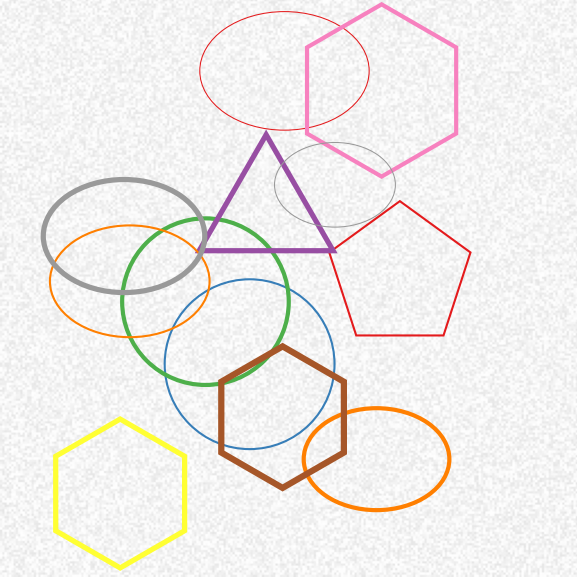[{"shape": "pentagon", "thickness": 1, "radius": 0.64, "center": [0.692, 0.522]}, {"shape": "oval", "thickness": 0.5, "radius": 0.73, "center": [0.493, 0.876]}, {"shape": "circle", "thickness": 1, "radius": 0.74, "center": [0.432, 0.368]}, {"shape": "circle", "thickness": 2, "radius": 0.72, "center": [0.356, 0.477]}, {"shape": "triangle", "thickness": 2.5, "radius": 0.67, "center": [0.461, 0.632]}, {"shape": "oval", "thickness": 2, "radius": 0.63, "center": [0.652, 0.204]}, {"shape": "oval", "thickness": 1, "radius": 0.69, "center": [0.225, 0.512]}, {"shape": "hexagon", "thickness": 2.5, "radius": 0.64, "center": [0.208, 0.145]}, {"shape": "hexagon", "thickness": 3, "radius": 0.61, "center": [0.489, 0.277]}, {"shape": "hexagon", "thickness": 2, "radius": 0.75, "center": [0.661, 0.842]}, {"shape": "oval", "thickness": 2.5, "radius": 0.7, "center": [0.215, 0.59]}, {"shape": "oval", "thickness": 0.5, "radius": 0.52, "center": [0.58, 0.679]}]